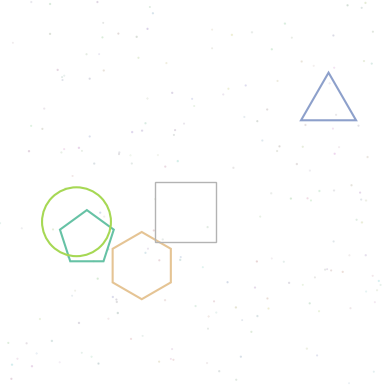[{"shape": "pentagon", "thickness": 1.5, "radius": 0.37, "center": [0.226, 0.381]}, {"shape": "triangle", "thickness": 1.5, "radius": 0.41, "center": [0.853, 0.729]}, {"shape": "circle", "thickness": 1.5, "radius": 0.45, "center": [0.199, 0.424]}, {"shape": "hexagon", "thickness": 1.5, "radius": 0.44, "center": [0.368, 0.31]}, {"shape": "square", "thickness": 1, "radius": 0.39, "center": [0.481, 0.449]}]